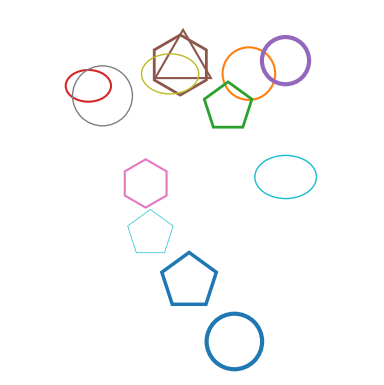[{"shape": "circle", "thickness": 3, "radius": 0.36, "center": [0.609, 0.113]}, {"shape": "pentagon", "thickness": 2.5, "radius": 0.37, "center": [0.491, 0.27]}, {"shape": "circle", "thickness": 1.5, "radius": 0.34, "center": [0.646, 0.809]}, {"shape": "pentagon", "thickness": 2, "radius": 0.33, "center": [0.592, 0.722]}, {"shape": "oval", "thickness": 1.5, "radius": 0.29, "center": [0.23, 0.777]}, {"shape": "circle", "thickness": 3, "radius": 0.31, "center": [0.742, 0.842]}, {"shape": "triangle", "thickness": 1.5, "radius": 0.42, "center": [0.475, 0.839]}, {"shape": "hexagon", "thickness": 2, "radius": 0.39, "center": [0.468, 0.831]}, {"shape": "hexagon", "thickness": 1.5, "radius": 0.31, "center": [0.378, 0.524]}, {"shape": "circle", "thickness": 1, "radius": 0.39, "center": [0.266, 0.751]}, {"shape": "oval", "thickness": 1, "radius": 0.37, "center": [0.442, 0.808]}, {"shape": "oval", "thickness": 1, "radius": 0.4, "center": [0.742, 0.54]}, {"shape": "pentagon", "thickness": 0.5, "radius": 0.31, "center": [0.391, 0.394]}]